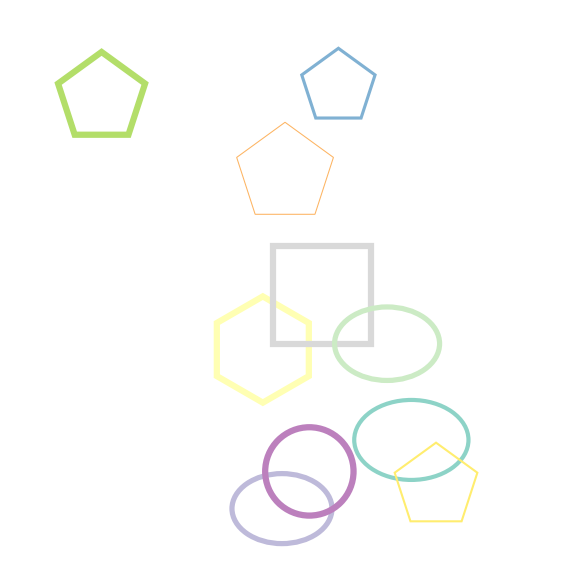[{"shape": "oval", "thickness": 2, "radius": 0.49, "center": [0.712, 0.237]}, {"shape": "hexagon", "thickness": 3, "radius": 0.46, "center": [0.455, 0.394]}, {"shape": "oval", "thickness": 2.5, "radius": 0.43, "center": [0.488, 0.118]}, {"shape": "pentagon", "thickness": 1.5, "radius": 0.33, "center": [0.586, 0.849]}, {"shape": "pentagon", "thickness": 0.5, "radius": 0.44, "center": [0.494, 0.699]}, {"shape": "pentagon", "thickness": 3, "radius": 0.4, "center": [0.176, 0.83]}, {"shape": "square", "thickness": 3, "radius": 0.43, "center": [0.557, 0.488]}, {"shape": "circle", "thickness": 3, "radius": 0.38, "center": [0.536, 0.183]}, {"shape": "oval", "thickness": 2.5, "radius": 0.45, "center": [0.67, 0.404]}, {"shape": "pentagon", "thickness": 1, "radius": 0.38, "center": [0.755, 0.157]}]